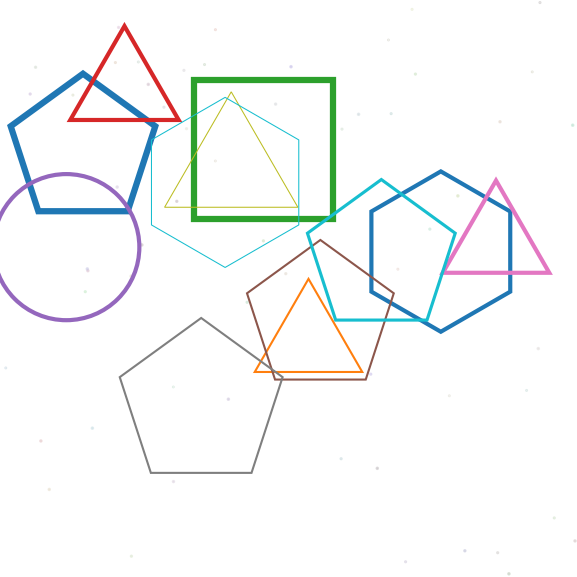[{"shape": "pentagon", "thickness": 3, "radius": 0.66, "center": [0.144, 0.74]}, {"shape": "hexagon", "thickness": 2, "radius": 0.69, "center": [0.763, 0.564]}, {"shape": "triangle", "thickness": 1, "radius": 0.54, "center": [0.534, 0.409]}, {"shape": "square", "thickness": 3, "radius": 0.6, "center": [0.456, 0.74]}, {"shape": "triangle", "thickness": 2, "radius": 0.54, "center": [0.216, 0.846]}, {"shape": "circle", "thickness": 2, "radius": 0.63, "center": [0.115, 0.571]}, {"shape": "pentagon", "thickness": 1, "radius": 0.67, "center": [0.555, 0.45]}, {"shape": "triangle", "thickness": 2, "radius": 0.53, "center": [0.859, 0.58]}, {"shape": "pentagon", "thickness": 1, "radius": 0.74, "center": [0.348, 0.3]}, {"shape": "triangle", "thickness": 0.5, "radius": 0.67, "center": [0.4, 0.707]}, {"shape": "pentagon", "thickness": 1.5, "radius": 0.67, "center": [0.66, 0.554]}, {"shape": "hexagon", "thickness": 0.5, "radius": 0.74, "center": [0.39, 0.683]}]